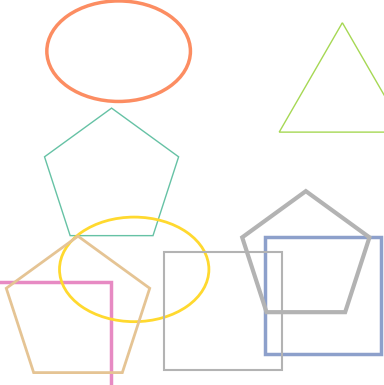[{"shape": "pentagon", "thickness": 1, "radius": 0.92, "center": [0.29, 0.536]}, {"shape": "oval", "thickness": 2.5, "radius": 0.93, "center": [0.308, 0.867]}, {"shape": "square", "thickness": 2.5, "radius": 0.75, "center": [0.839, 0.232]}, {"shape": "square", "thickness": 2.5, "radius": 0.76, "center": [0.137, 0.116]}, {"shape": "triangle", "thickness": 1, "radius": 0.95, "center": [0.889, 0.752]}, {"shape": "oval", "thickness": 2, "radius": 0.97, "center": [0.349, 0.3]}, {"shape": "pentagon", "thickness": 2, "radius": 0.98, "center": [0.203, 0.191]}, {"shape": "square", "thickness": 1.5, "radius": 0.76, "center": [0.579, 0.192]}, {"shape": "pentagon", "thickness": 3, "radius": 0.87, "center": [0.794, 0.33]}]